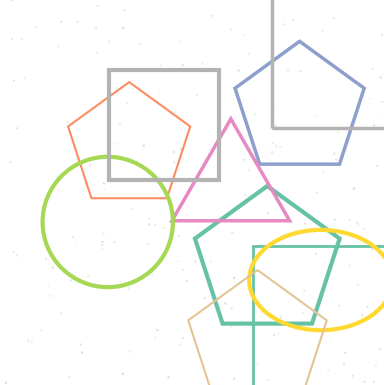[{"shape": "pentagon", "thickness": 3, "radius": 0.99, "center": [0.694, 0.319]}, {"shape": "square", "thickness": 2, "radius": 1.0, "center": [0.856, 0.161]}, {"shape": "pentagon", "thickness": 1.5, "radius": 0.83, "center": [0.335, 0.62]}, {"shape": "pentagon", "thickness": 2.5, "radius": 0.88, "center": [0.778, 0.716]}, {"shape": "triangle", "thickness": 2.5, "radius": 0.88, "center": [0.6, 0.515]}, {"shape": "circle", "thickness": 3, "radius": 0.85, "center": [0.28, 0.423]}, {"shape": "oval", "thickness": 3, "radius": 0.93, "center": [0.833, 0.273]}, {"shape": "pentagon", "thickness": 1.5, "radius": 0.95, "center": [0.669, 0.109]}, {"shape": "square", "thickness": 2.5, "radius": 0.87, "center": [0.882, 0.843]}, {"shape": "square", "thickness": 3, "radius": 0.72, "center": [0.426, 0.676]}]